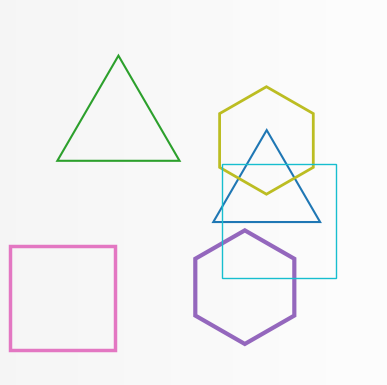[{"shape": "triangle", "thickness": 1.5, "radius": 0.8, "center": [0.688, 0.503]}, {"shape": "triangle", "thickness": 1.5, "radius": 0.91, "center": [0.306, 0.673]}, {"shape": "hexagon", "thickness": 3, "radius": 0.74, "center": [0.632, 0.254]}, {"shape": "square", "thickness": 2.5, "radius": 0.68, "center": [0.161, 0.226]}, {"shape": "hexagon", "thickness": 2, "radius": 0.7, "center": [0.688, 0.635]}, {"shape": "square", "thickness": 1, "radius": 0.74, "center": [0.72, 0.427]}]